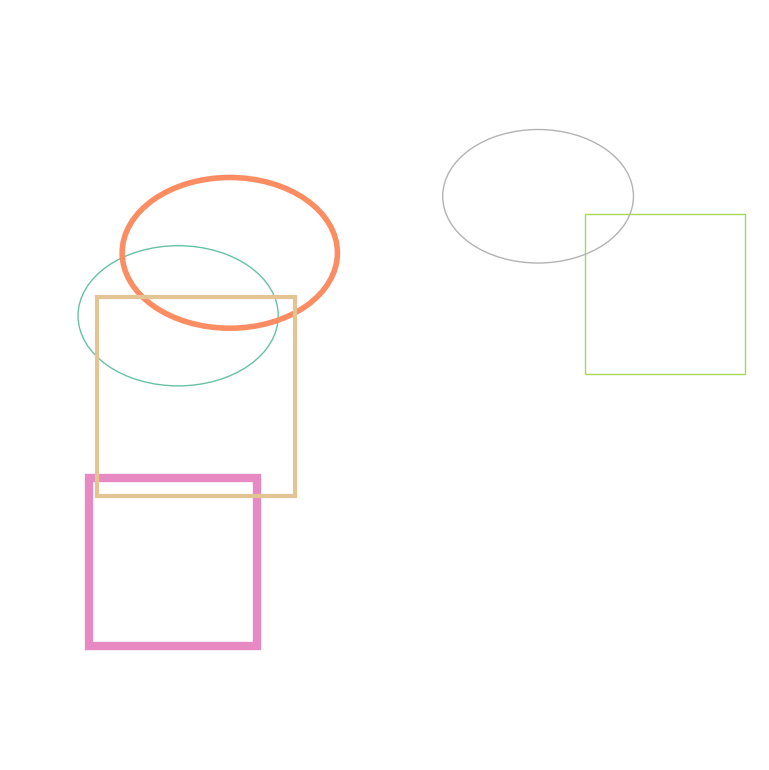[{"shape": "oval", "thickness": 0.5, "radius": 0.65, "center": [0.231, 0.59]}, {"shape": "oval", "thickness": 2, "radius": 0.7, "center": [0.298, 0.672]}, {"shape": "square", "thickness": 3, "radius": 0.54, "center": [0.224, 0.27]}, {"shape": "square", "thickness": 0.5, "radius": 0.52, "center": [0.864, 0.618]}, {"shape": "square", "thickness": 1.5, "radius": 0.65, "center": [0.255, 0.485]}, {"shape": "oval", "thickness": 0.5, "radius": 0.62, "center": [0.699, 0.745]}]